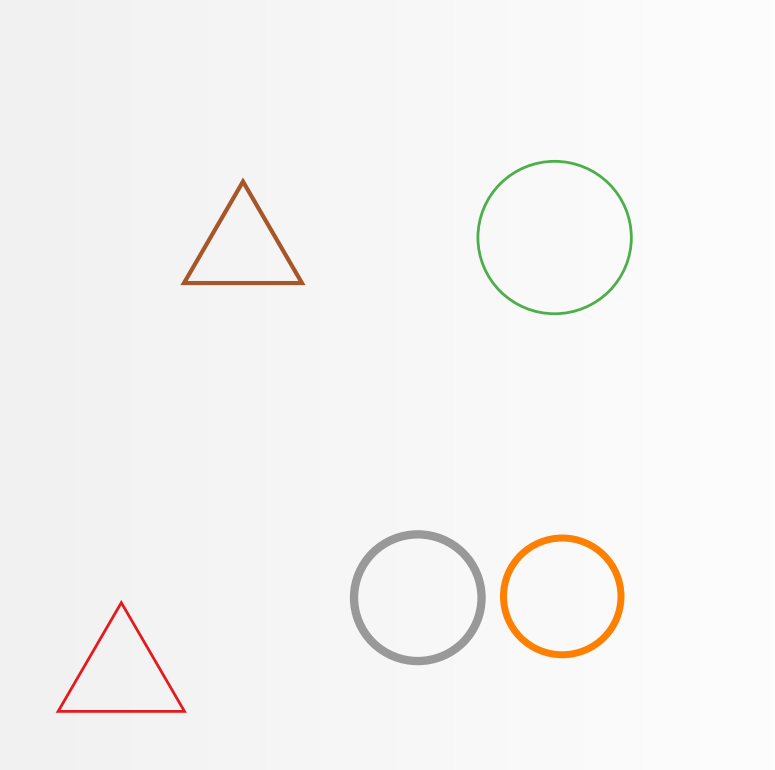[{"shape": "triangle", "thickness": 1, "radius": 0.47, "center": [0.157, 0.123]}, {"shape": "circle", "thickness": 1, "radius": 0.49, "center": [0.716, 0.692]}, {"shape": "circle", "thickness": 2.5, "radius": 0.38, "center": [0.725, 0.225]}, {"shape": "triangle", "thickness": 1.5, "radius": 0.44, "center": [0.314, 0.676]}, {"shape": "circle", "thickness": 3, "radius": 0.41, "center": [0.539, 0.224]}]